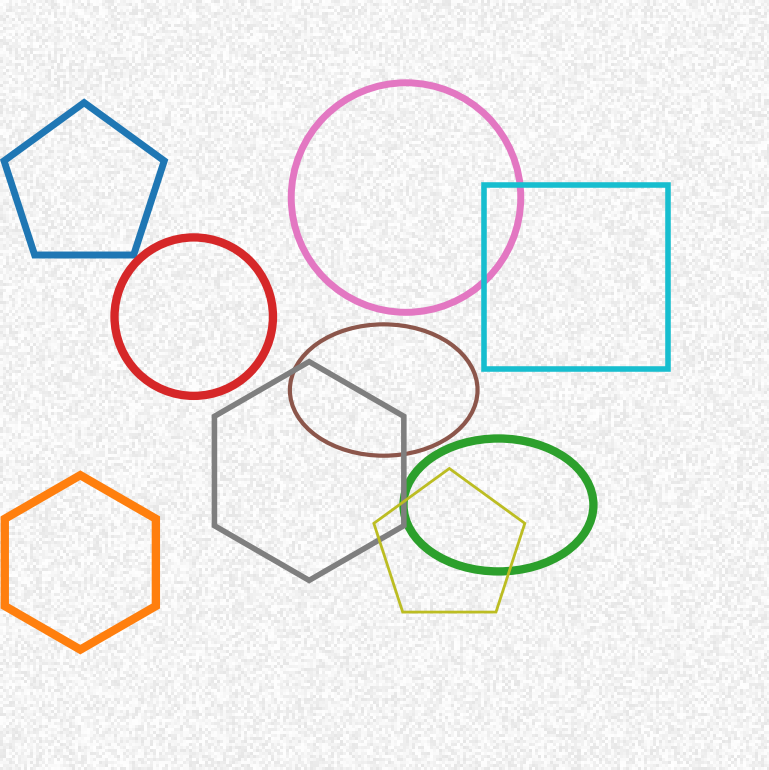[{"shape": "pentagon", "thickness": 2.5, "radius": 0.55, "center": [0.109, 0.757]}, {"shape": "hexagon", "thickness": 3, "radius": 0.57, "center": [0.104, 0.27]}, {"shape": "oval", "thickness": 3, "radius": 0.62, "center": [0.647, 0.344]}, {"shape": "circle", "thickness": 3, "radius": 0.51, "center": [0.252, 0.589]}, {"shape": "oval", "thickness": 1.5, "radius": 0.61, "center": [0.498, 0.493]}, {"shape": "circle", "thickness": 2.5, "radius": 0.75, "center": [0.527, 0.743]}, {"shape": "hexagon", "thickness": 2, "radius": 0.71, "center": [0.401, 0.388]}, {"shape": "pentagon", "thickness": 1, "radius": 0.52, "center": [0.584, 0.288]}, {"shape": "square", "thickness": 2, "radius": 0.6, "center": [0.748, 0.64]}]